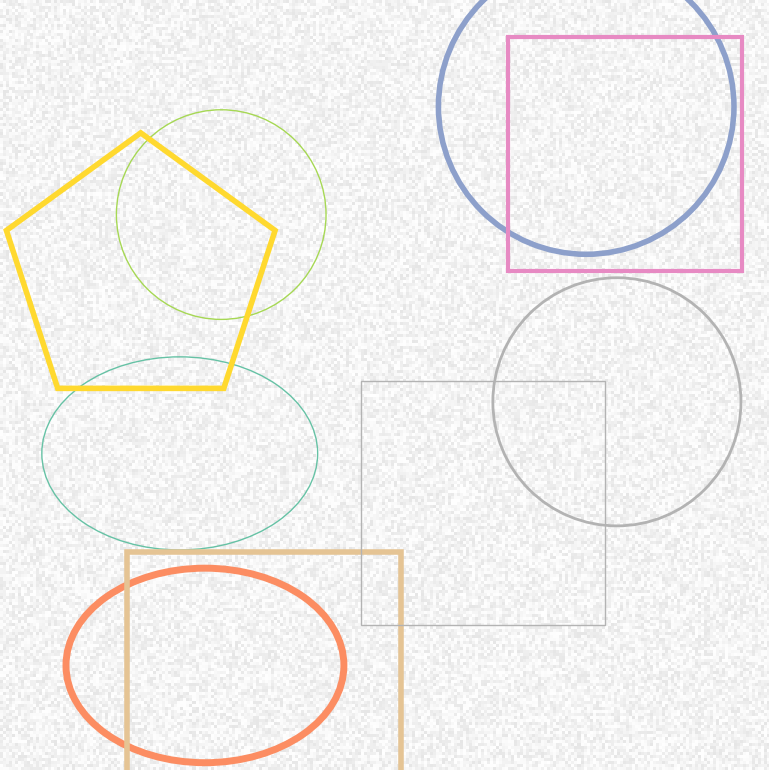[{"shape": "oval", "thickness": 0.5, "radius": 0.9, "center": [0.233, 0.411]}, {"shape": "oval", "thickness": 2.5, "radius": 0.9, "center": [0.266, 0.136]}, {"shape": "circle", "thickness": 2, "radius": 0.96, "center": [0.761, 0.862]}, {"shape": "square", "thickness": 1.5, "radius": 0.76, "center": [0.812, 0.8]}, {"shape": "circle", "thickness": 0.5, "radius": 0.68, "center": [0.287, 0.721]}, {"shape": "pentagon", "thickness": 2, "radius": 0.92, "center": [0.183, 0.644]}, {"shape": "square", "thickness": 2, "radius": 0.89, "center": [0.343, 0.104]}, {"shape": "square", "thickness": 0.5, "radius": 0.79, "center": [0.627, 0.346]}, {"shape": "circle", "thickness": 1, "radius": 0.81, "center": [0.801, 0.478]}]